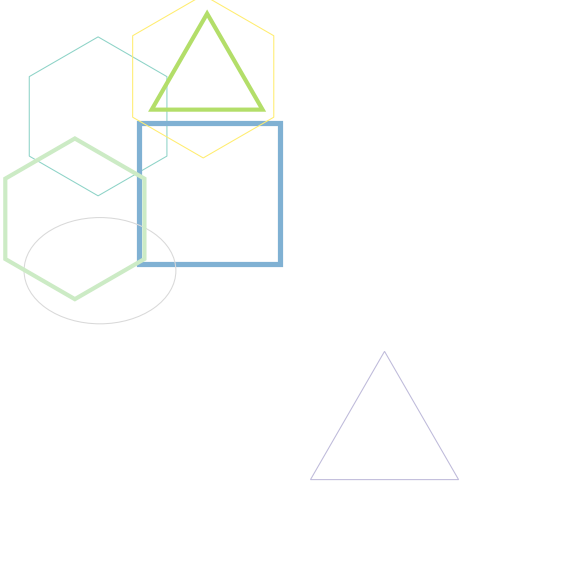[{"shape": "hexagon", "thickness": 0.5, "radius": 0.69, "center": [0.17, 0.798]}, {"shape": "triangle", "thickness": 0.5, "radius": 0.74, "center": [0.666, 0.243]}, {"shape": "square", "thickness": 2.5, "radius": 0.61, "center": [0.363, 0.665]}, {"shape": "triangle", "thickness": 2, "radius": 0.55, "center": [0.359, 0.865]}, {"shape": "oval", "thickness": 0.5, "radius": 0.66, "center": [0.173, 0.53]}, {"shape": "hexagon", "thickness": 2, "radius": 0.7, "center": [0.13, 0.62]}, {"shape": "hexagon", "thickness": 0.5, "radius": 0.71, "center": [0.352, 0.867]}]